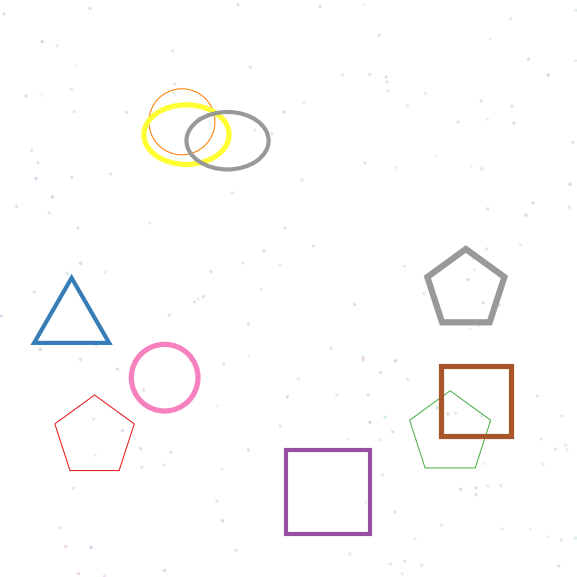[{"shape": "pentagon", "thickness": 0.5, "radius": 0.36, "center": [0.164, 0.243]}, {"shape": "triangle", "thickness": 2, "radius": 0.38, "center": [0.124, 0.443]}, {"shape": "pentagon", "thickness": 0.5, "radius": 0.37, "center": [0.779, 0.249]}, {"shape": "square", "thickness": 2, "radius": 0.36, "center": [0.567, 0.147]}, {"shape": "circle", "thickness": 0.5, "radius": 0.29, "center": [0.315, 0.788]}, {"shape": "oval", "thickness": 2.5, "radius": 0.37, "center": [0.323, 0.766]}, {"shape": "square", "thickness": 2.5, "radius": 0.3, "center": [0.824, 0.305]}, {"shape": "circle", "thickness": 2.5, "radius": 0.29, "center": [0.285, 0.345]}, {"shape": "pentagon", "thickness": 3, "radius": 0.35, "center": [0.807, 0.498]}, {"shape": "oval", "thickness": 2, "radius": 0.36, "center": [0.394, 0.755]}]